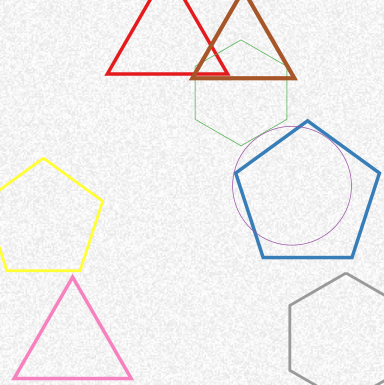[{"shape": "triangle", "thickness": 2.5, "radius": 0.9, "center": [0.435, 0.898]}, {"shape": "pentagon", "thickness": 2.5, "radius": 0.98, "center": [0.799, 0.49]}, {"shape": "hexagon", "thickness": 0.5, "radius": 0.69, "center": [0.626, 0.759]}, {"shape": "circle", "thickness": 0.5, "radius": 0.77, "center": [0.759, 0.518]}, {"shape": "pentagon", "thickness": 2, "radius": 0.81, "center": [0.113, 0.428]}, {"shape": "triangle", "thickness": 3, "radius": 0.77, "center": [0.632, 0.873]}, {"shape": "triangle", "thickness": 2.5, "radius": 0.88, "center": [0.189, 0.105]}, {"shape": "hexagon", "thickness": 2, "radius": 0.84, "center": [0.899, 0.122]}]